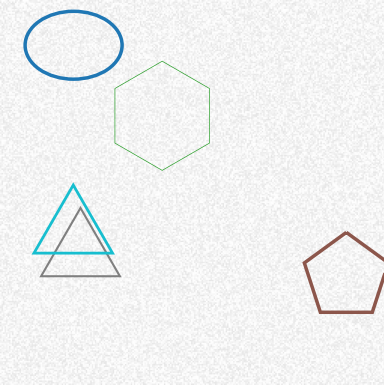[{"shape": "oval", "thickness": 2.5, "radius": 0.63, "center": [0.191, 0.883]}, {"shape": "hexagon", "thickness": 0.5, "radius": 0.71, "center": [0.421, 0.699]}, {"shape": "pentagon", "thickness": 2.5, "radius": 0.57, "center": [0.9, 0.282]}, {"shape": "triangle", "thickness": 1.5, "radius": 0.59, "center": [0.209, 0.342]}, {"shape": "triangle", "thickness": 2, "radius": 0.59, "center": [0.19, 0.401]}]